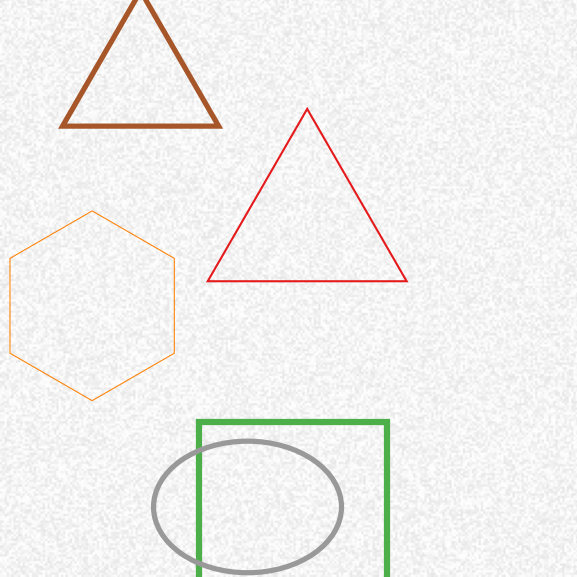[{"shape": "triangle", "thickness": 1, "radius": 0.99, "center": [0.532, 0.612]}, {"shape": "square", "thickness": 3, "radius": 0.82, "center": [0.507, 0.105]}, {"shape": "hexagon", "thickness": 0.5, "radius": 0.82, "center": [0.16, 0.47]}, {"shape": "triangle", "thickness": 2.5, "radius": 0.78, "center": [0.243, 0.859]}, {"shape": "oval", "thickness": 2.5, "radius": 0.81, "center": [0.429, 0.121]}]